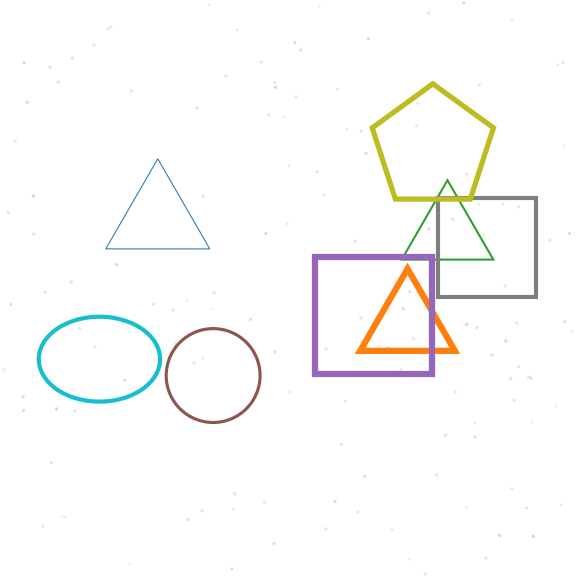[{"shape": "triangle", "thickness": 0.5, "radius": 0.52, "center": [0.273, 0.62]}, {"shape": "triangle", "thickness": 3, "radius": 0.47, "center": [0.706, 0.439]}, {"shape": "triangle", "thickness": 1, "radius": 0.46, "center": [0.775, 0.595]}, {"shape": "square", "thickness": 3, "radius": 0.51, "center": [0.647, 0.453]}, {"shape": "circle", "thickness": 1.5, "radius": 0.41, "center": [0.369, 0.349]}, {"shape": "square", "thickness": 2, "radius": 0.43, "center": [0.843, 0.57]}, {"shape": "pentagon", "thickness": 2.5, "radius": 0.55, "center": [0.75, 0.744]}, {"shape": "oval", "thickness": 2, "radius": 0.53, "center": [0.172, 0.377]}]